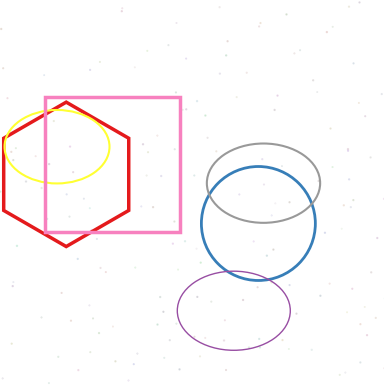[{"shape": "hexagon", "thickness": 2.5, "radius": 0.94, "center": [0.172, 0.547]}, {"shape": "circle", "thickness": 2, "radius": 0.74, "center": [0.671, 0.419]}, {"shape": "oval", "thickness": 1, "radius": 0.73, "center": [0.607, 0.193]}, {"shape": "oval", "thickness": 1.5, "radius": 0.68, "center": [0.148, 0.619]}, {"shape": "square", "thickness": 2.5, "radius": 0.88, "center": [0.293, 0.573]}, {"shape": "oval", "thickness": 1.5, "radius": 0.74, "center": [0.684, 0.524]}]